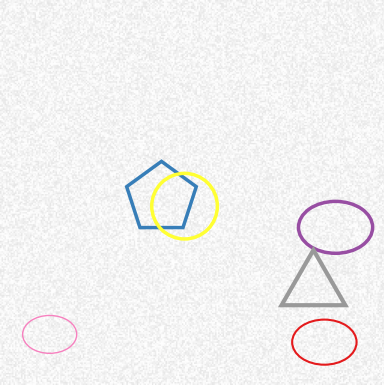[{"shape": "oval", "thickness": 1.5, "radius": 0.42, "center": [0.843, 0.111]}, {"shape": "pentagon", "thickness": 2.5, "radius": 0.48, "center": [0.419, 0.486]}, {"shape": "oval", "thickness": 2.5, "radius": 0.48, "center": [0.872, 0.41]}, {"shape": "circle", "thickness": 2.5, "radius": 0.43, "center": [0.479, 0.465]}, {"shape": "oval", "thickness": 1, "radius": 0.35, "center": [0.129, 0.131]}, {"shape": "triangle", "thickness": 3, "radius": 0.48, "center": [0.814, 0.255]}]